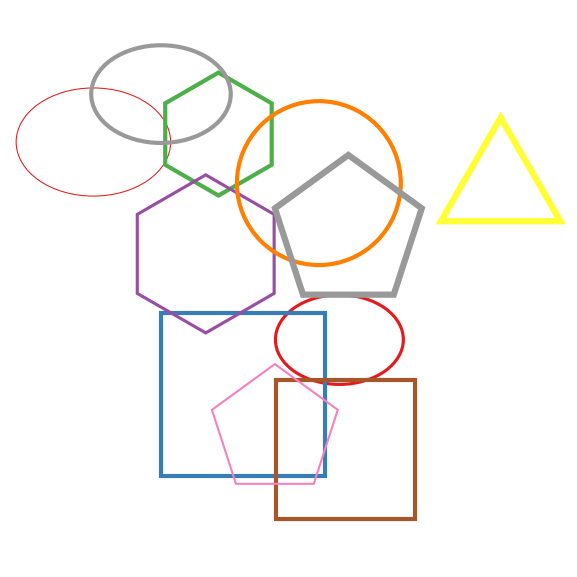[{"shape": "oval", "thickness": 0.5, "radius": 0.67, "center": [0.162, 0.753]}, {"shape": "oval", "thickness": 1.5, "radius": 0.55, "center": [0.588, 0.411]}, {"shape": "square", "thickness": 2, "radius": 0.71, "center": [0.42, 0.316]}, {"shape": "hexagon", "thickness": 2, "radius": 0.53, "center": [0.378, 0.767]}, {"shape": "hexagon", "thickness": 1.5, "radius": 0.68, "center": [0.356, 0.559]}, {"shape": "circle", "thickness": 2, "radius": 0.71, "center": [0.552, 0.682]}, {"shape": "triangle", "thickness": 3, "radius": 0.6, "center": [0.867, 0.676]}, {"shape": "square", "thickness": 2, "radius": 0.6, "center": [0.599, 0.22]}, {"shape": "pentagon", "thickness": 1, "radius": 0.57, "center": [0.476, 0.254]}, {"shape": "pentagon", "thickness": 3, "radius": 0.67, "center": [0.603, 0.597]}, {"shape": "oval", "thickness": 2, "radius": 0.6, "center": [0.279, 0.836]}]